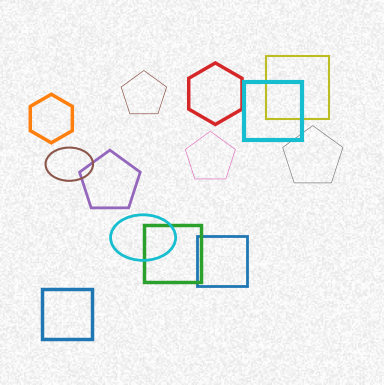[{"shape": "square", "thickness": 2.5, "radius": 0.32, "center": [0.174, 0.184]}, {"shape": "square", "thickness": 2, "radius": 0.32, "center": [0.577, 0.321]}, {"shape": "hexagon", "thickness": 2.5, "radius": 0.32, "center": [0.133, 0.692]}, {"shape": "square", "thickness": 2.5, "radius": 0.37, "center": [0.449, 0.342]}, {"shape": "hexagon", "thickness": 2.5, "radius": 0.4, "center": [0.559, 0.757]}, {"shape": "pentagon", "thickness": 2, "radius": 0.41, "center": [0.285, 0.527]}, {"shape": "pentagon", "thickness": 0.5, "radius": 0.31, "center": [0.374, 0.755]}, {"shape": "oval", "thickness": 1.5, "radius": 0.31, "center": [0.18, 0.574]}, {"shape": "pentagon", "thickness": 0.5, "radius": 0.34, "center": [0.546, 0.591]}, {"shape": "pentagon", "thickness": 0.5, "radius": 0.41, "center": [0.812, 0.592]}, {"shape": "square", "thickness": 1.5, "radius": 0.41, "center": [0.774, 0.774]}, {"shape": "oval", "thickness": 2, "radius": 0.42, "center": [0.372, 0.383]}, {"shape": "square", "thickness": 3, "radius": 0.38, "center": [0.708, 0.713]}]